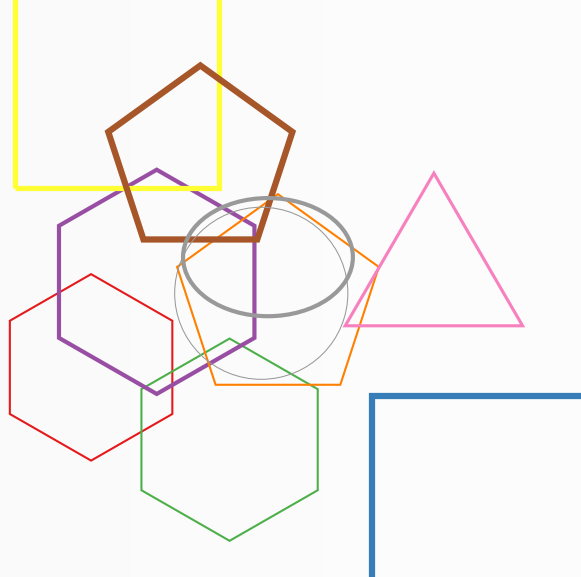[{"shape": "hexagon", "thickness": 1, "radius": 0.81, "center": [0.157, 0.363]}, {"shape": "square", "thickness": 3, "radius": 0.94, "center": [0.828, 0.126]}, {"shape": "hexagon", "thickness": 1, "radius": 0.88, "center": [0.395, 0.238]}, {"shape": "hexagon", "thickness": 2, "radius": 0.97, "center": [0.27, 0.511]}, {"shape": "pentagon", "thickness": 1, "radius": 0.91, "center": [0.478, 0.48]}, {"shape": "square", "thickness": 2.5, "radius": 0.88, "center": [0.202, 0.85]}, {"shape": "pentagon", "thickness": 3, "radius": 0.83, "center": [0.345, 0.719]}, {"shape": "triangle", "thickness": 1.5, "radius": 0.88, "center": [0.746, 0.523]}, {"shape": "circle", "thickness": 0.5, "radius": 0.74, "center": [0.449, 0.491]}, {"shape": "oval", "thickness": 2, "radius": 0.73, "center": [0.461, 0.554]}]